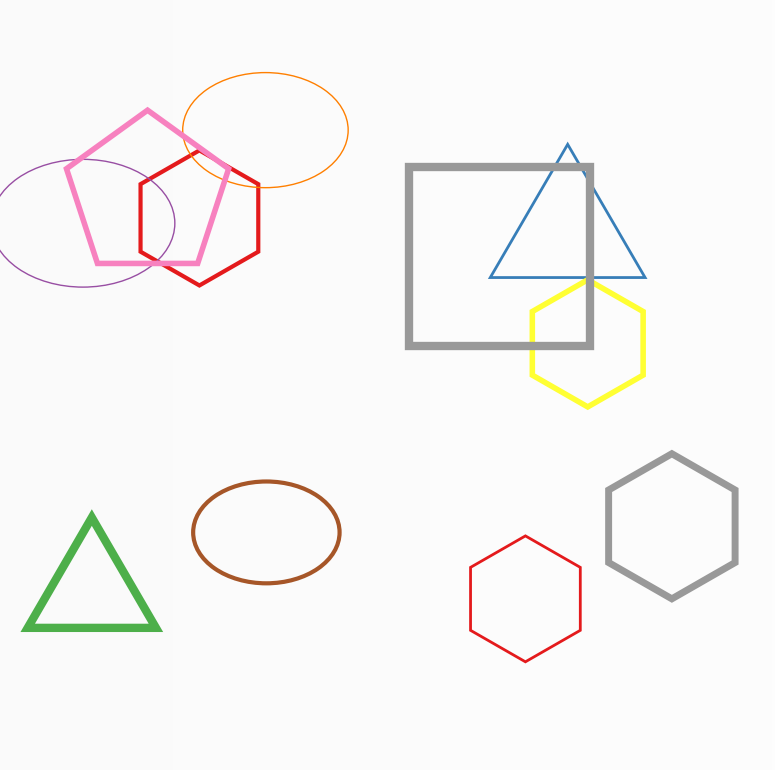[{"shape": "hexagon", "thickness": 1.5, "radius": 0.44, "center": [0.257, 0.717]}, {"shape": "hexagon", "thickness": 1, "radius": 0.41, "center": [0.678, 0.222]}, {"shape": "triangle", "thickness": 1, "radius": 0.58, "center": [0.732, 0.697]}, {"shape": "triangle", "thickness": 3, "radius": 0.48, "center": [0.118, 0.232]}, {"shape": "oval", "thickness": 0.5, "radius": 0.59, "center": [0.107, 0.71]}, {"shape": "oval", "thickness": 0.5, "radius": 0.53, "center": [0.342, 0.831]}, {"shape": "hexagon", "thickness": 2, "radius": 0.41, "center": [0.758, 0.554]}, {"shape": "oval", "thickness": 1.5, "radius": 0.47, "center": [0.344, 0.309]}, {"shape": "pentagon", "thickness": 2, "radius": 0.55, "center": [0.19, 0.747]}, {"shape": "square", "thickness": 3, "radius": 0.58, "center": [0.644, 0.667]}, {"shape": "hexagon", "thickness": 2.5, "radius": 0.47, "center": [0.867, 0.317]}]